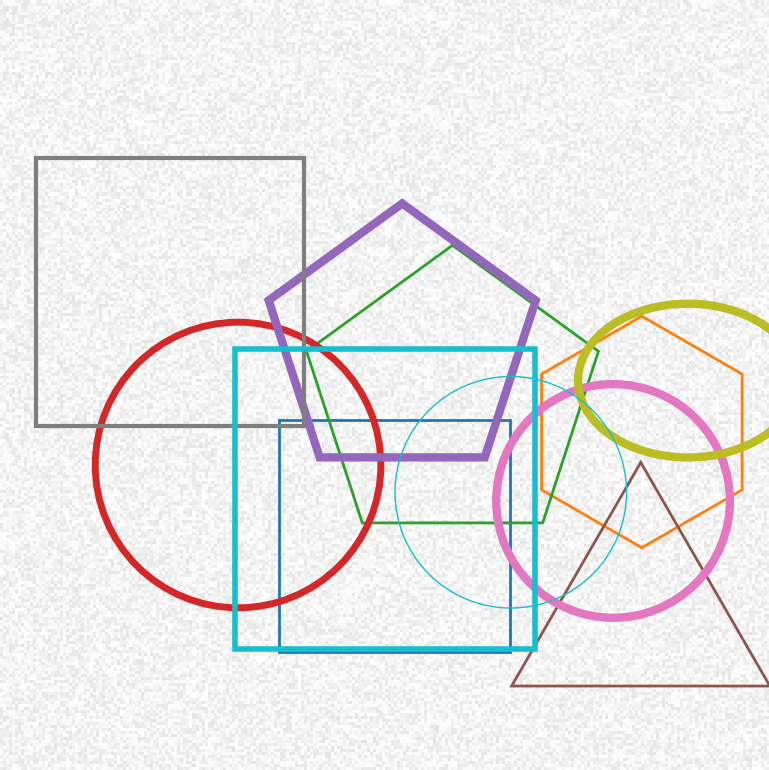[{"shape": "square", "thickness": 1, "radius": 0.75, "center": [0.512, 0.304]}, {"shape": "hexagon", "thickness": 1, "radius": 0.75, "center": [0.834, 0.439]}, {"shape": "pentagon", "thickness": 1, "radius": 1.0, "center": [0.588, 0.482]}, {"shape": "circle", "thickness": 2.5, "radius": 0.93, "center": [0.309, 0.396]}, {"shape": "pentagon", "thickness": 3, "radius": 0.91, "center": [0.522, 0.553]}, {"shape": "triangle", "thickness": 1, "radius": 0.97, "center": [0.832, 0.206]}, {"shape": "circle", "thickness": 3, "radius": 0.76, "center": [0.796, 0.349]}, {"shape": "square", "thickness": 1.5, "radius": 0.87, "center": [0.221, 0.621]}, {"shape": "oval", "thickness": 3, "radius": 0.71, "center": [0.893, 0.506]}, {"shape": "circle", "thickness": 0.5, "radius": 0.75, "center": [0.663, 0.361]}, {"shape": "square", "thickness": 2, "radius": 0.97, "center": [0.5, 0.352]}]